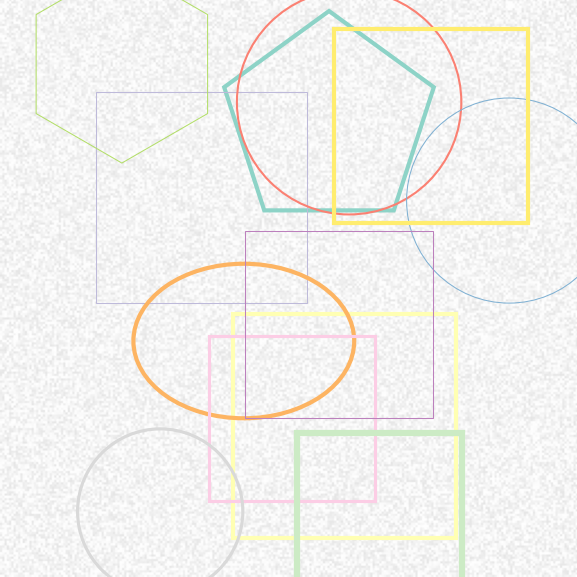[{"shape": "pentagon", "thickness": 2, "radius": 0.95, "center": [0.57, 0.789]}, {"shape": "square", "thickness": 2, "radius": 0.97, "center": [0.596, 0.261]}, {"shape": "square", "thickness": 0.5, "radius": 0.91, "center": [0.348, 0.657]}, {"shape": "circle", "thickness": 1, "radius": 0.97, "center": [0.605, 0.822]}, {"shape": "circle", "thickness": 0.5, "radius": 0.89, "center": [0.882, 0.652]}, {"shape": "oval", "thickness": 2, "radius": 0.96, "center": [0.422, 0.409]}, {"shape": "hexagon", "thickness": 0.5, "radius": 0.86, "center": [0.211, 0.888]}, {"shape": "square", "thickness": 1.5, "radius": 0.72, "center": [0.505, 0.275]}, {"shape": "circle", "thickness": 1.5, "radius": 0.72, "center": [0.277, 0.113]}, {"shape": "square", "thickness": 0.5, "radius": 0.81, "center": [0.587, 0.437]}, {"shape": "square", "thickness": 3, "radius": 0.71, "center": [0.658, 0.106]}, {"shape": "square", "thickness": 2, "radius": 0.84, "center": [0.746, 0.781]}]